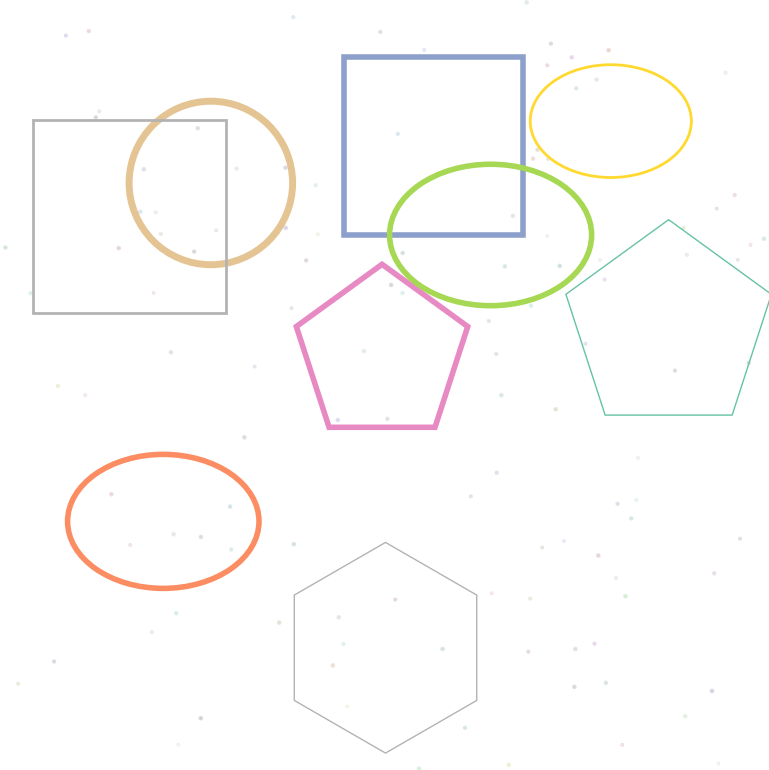[{"shape": "pentagon", "thickness": 0.5, "radius": 0.7, "center": [0.868, 0.574]}, {"shape": "oval", "thickness": 2, "radius": 0.62, "center": [0.212, 0.323]}, {"shape": "square", "thickness": 2, "radius": 0.58, "center": [0.563, 0.811]}, {"shape": "pentagon", "thickness": 2, "radius": 0.59, "center": [0.496, 0.54]}, {"shape": "oval", "thickness": 2, "radius": 0.66, "center": [0.637, 0.695]}, {"shape": "oval", "thickness": 1, "radius": 0.52, "center": [0.793, 0.843]}, {"shape": "circle", "thickness": 2.5, "radius": 0.53, "center": [0.274, 0.762]}, {"shape": "square", "thickness": 1, "radius": 0.63, "center": [0.168, 0.718]}, {"shape": "hexagon", "thickness": 0.5, "radius": 0.68, "center": [0.501, 0.159]}]